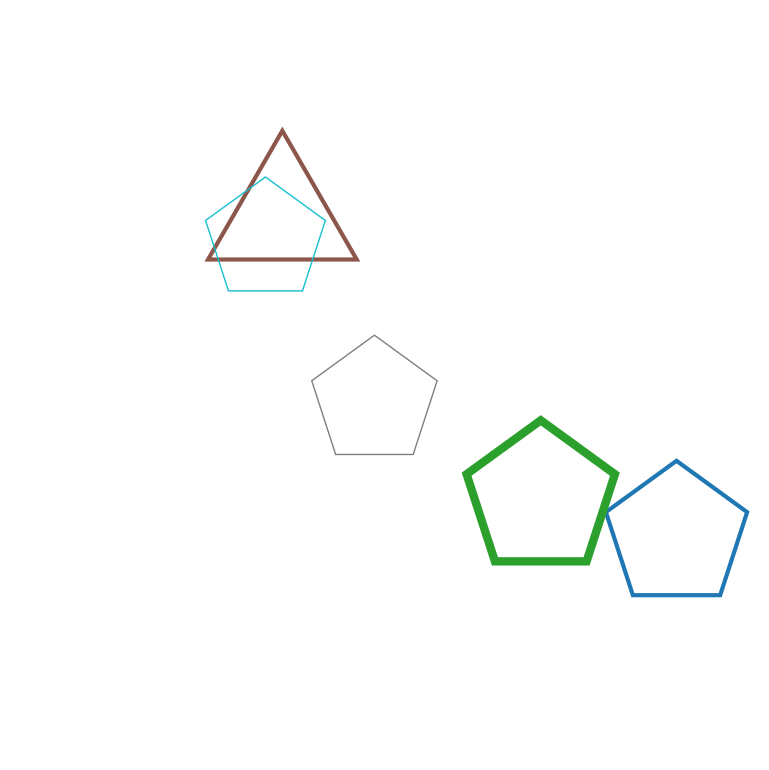[{"shape": "pentagon", "thickness": 1.5, "radius": 0.48, "center": [0.879, 0.305]}, {"shape": "pentagon", "thickness": 3, "radius": 0.51, "center": [0.702, 0.353]}, {"shape": "triangle", "thickness": 1.5, "radius": 0.56, "center": [0.367, 0.719]}, {"shape": "pentagon", "thickness": 0.5, "radius": 0.43, "center": [0.486, 0.479]}, {"shape": "pentagon", "thickness": 0.5, "radius": 0.41, "center": [0.345, 0.688]}]